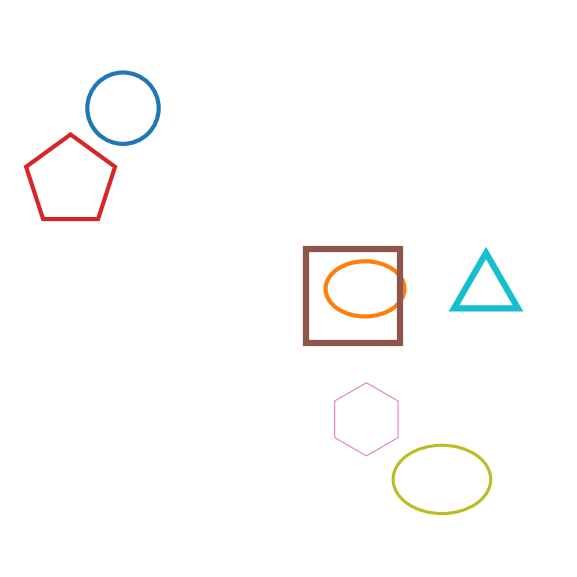[{"shape": "circle", "thickness": 2, "radius": 0.31, "center": [0.213, 0.812]}, {"shape": "oval", "thickness": 2, "radius": 0.34, "center": [0.632, 0.499]}, {"shape": "pentagon", "thickness": 2, "radius": 0.4, "center": [0.122, 0.685]}, {"shape": "square", "thickness": 3, "radius": 0.41, "center": [0.612, 0.487]}, {"shape": "hexagon", "thickness": 0.5, "radius": 0.32, "center": [0.634, 0.273]}, {"shape": "oval", "thickness": 1.5, "radius": 0.42, "center": [0.765, 0.169]}, {"shape": "triangle", "thickness": 3, "radius": 0.32, "center": [0.842, 0.497]}]